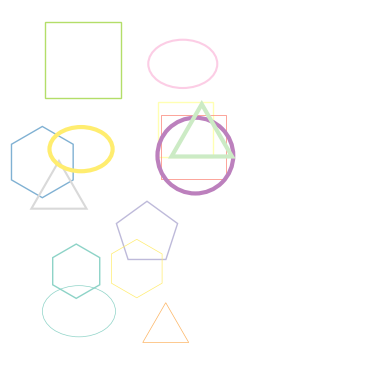[{"shape": "oval", "thickness": 0.5, "radius": 0.47, "center": [0.205, 0.192]}, {"shape": "hexagon", "thickness": 1, "radius": 0.35, "center": [0.198, 0.296]}, {"shape": "square", "thickness": 1, "radius": 0.36, "center": [0.482, 0.663]}, {"shape": "pentagon", "thickness": 1, "radius": 0.42, "center": [0.382, 0.394]}, {"shape": "square", "thickness": 0.5, "radius": 0.42, "center": [0.503, 0.618]}, {"shape": "hexagon", "thickness": 1, "radius": 0.46, "center": [0.11, 0.579]}, {"shape": "triangle", "thickness": 0.5, "radius": 0.34, "center": [0.43, 0.145]}, {"shape": "square", "thickness": 1, "radius": 0.49, "center": [0.216, 0.845]}, {"shape": "oval", "thickness": 1.5, "radius": 0.45, "center": [0.475, 0.834]}, {"shape": "triangle", "thickness": 1.5, "radius": 0.41, "center": [0.153, 0.499]}, {"shape": "circle", "thickness": 3, "radius": 0.49, "center": [0.507, 0.596]}, {"shape": "triangle", "thickness": 3, "radius": 0.45, "center": [0.524, 0.639]}, {"shape": "hexagon", "thickness": 0.5, "radius": 0.38, "center": [0.355, 0.302]}, {"shape": "oval", "thickness": 3, "radius": 0.41, "center": [0.211, 0.613]}]